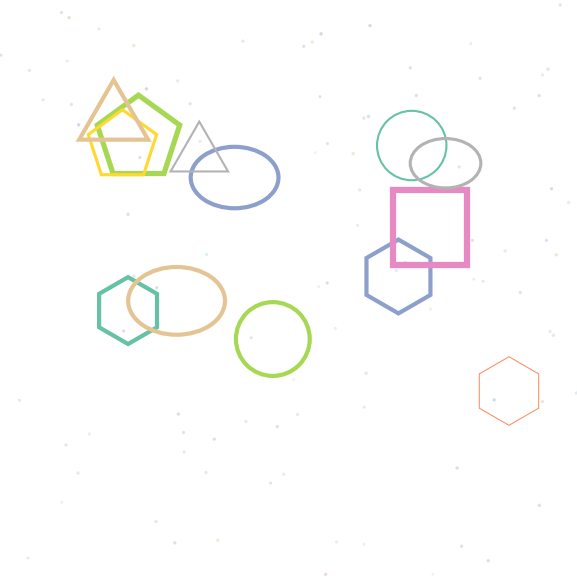[{"shape": "circle", "thickness": 1, "radius": 0.3, "center": [0.713, 0.747]}, {"shape": "hexagon", "thickness": 2, "radius": 0.29, "center": [0.222, 0.461]}, {"shape": "hexagon", "thickness": 0.5, "radius": 0.3, "center": [0.881, 0.322]}, {"shape": "oval", "thickness": 2, "radius": 0.38, "center": [0.406, 0.692]}, {"shape": "hexagon", "thickness": 2, "radius": 0.32, "center": [0.69, 0.52]}, {"shape": "square", "thickness": 3, "radius": 0.32, "center": [0.745, 0.605]}, {"shape": "pentagon", "thickness": 2.5, "radius": 0.38, "center": [0.24, 0.759]}, {"shape": "circle", "thickness": 2, "radius": 0.32, "center": [0.472, 0.412]}, {"shape": "pentagon", "thickness": 1.5, "radius": 0.31, "center": [0.212, 0.747]}, {"shape": "triangle", "thickness": 2, "radius": 0.34, "center": [0.197, 0.792]}, {"shape": "oval", "thickness": 2, "radius": 0.42, "center": [0.306, 0.478]}, {"shape": "oval", "thickness": 1.5, "radius": 0.31, "center": [0.771, 0.716]}, {"shape": "triangle", "thickness": 1, "radius": 0.29, "center": [0.345, 0.731]}]